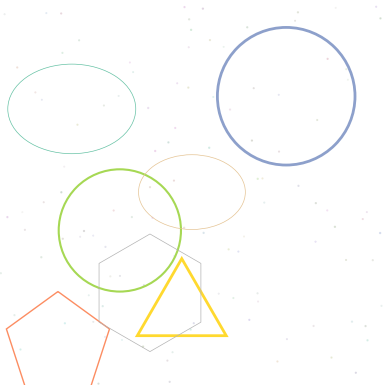[{"shape": "oval", "thickness": 0.5, "radius": 0.83, "center": [0.186, 0.717]}, {"shape": "pentagon", "thickness": 1, "radius": 0.7, "center": [0.151, 0.102]}, {"shape": "circle", "thickness": 2, "radius": 0.89, "center": [0.743, 0.75]}, {"shape": "circle", "thickness": 1.5, "radius": 0.79, "center": [0.311, 0.401]}, {"shape": "triangle", "thickness": 2, "radius": 0.67, "center": [0.472, 0.195]}, {"shape": "oval", "thickness": 0.5, "radius": 0.69, "center": [0.499, 0.501]}, {"shape": "hexagon", "thickness": 0.5, "radius": 0.76, "center": [0.39, 0.24]}]